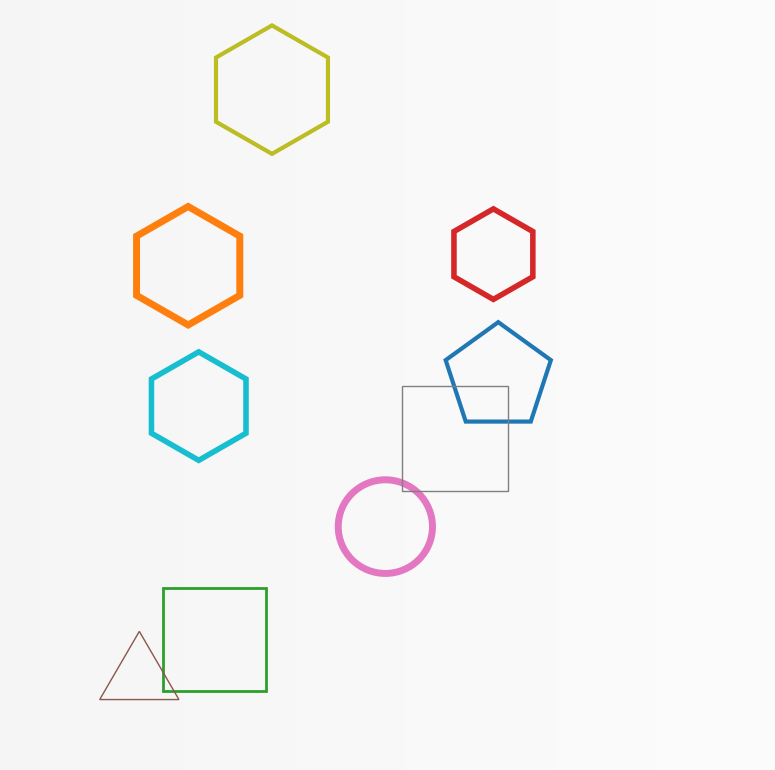[{"shape": "pentagon", "thickness": 1.5, "radius": 0.36, "center": [0.643, 0.51]}, {"shape": "hexagon", "thickness": 2.5, "radius": 0.38, "center": [0.243, 0.655]}, {"shape": "square", "thickness": 1, "radius": 0.33, "center": [0.277, 0.169]}, {"shape": "hexagon", "thickness": 2, "radius": 0.29, "center": [0.637, 0.67]}, {"shape": "triangle", "thickness": 0.5, "radius": 0.3, "center": [0.18, 0.121]}, {"shape": "circle", "thickness": 2.5, "radius": 0.3, "center": [0.497, 0.316]}, {"shape": "square", "thickness": 0.5, "radius": 0.34, "center": [0.587, 0.43]}, {"shape": "hexagon", "thickness": 1.5, "radius": 0.42, "center": [0.351, 0.884]}, {"shape": "hexagon", "thickness": 2, "radius": 0.35, "center": [0.256, 0.473]}]